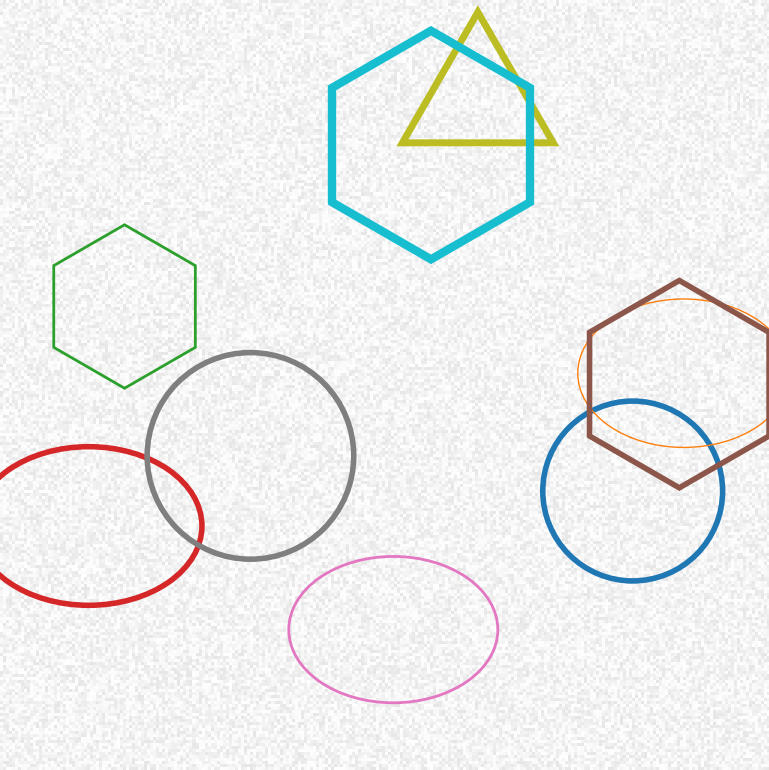[{"shape": "circle", "thickness": 2, "radius": 0.58, "center": [0.822, 0.362]}, {"shape": "oval", "thickness": 0.5, "radius": 0.69, "center": [0.888, 0.515]}, {"shape": "hexagon", "thickness": 1, "radius": 0.53, "center": [0.162, 0.602]}, {"shape": "oval", "thickness": 2, "radius": 0.74, "center": [0.115, 0.317]}, {"shape": "hexagon", "thickness": 2, "radius": 0.67, "center": [0.882, 0.501]}, {"shape": "oval", "thickness": 1, "radius": 0.68, "center": [0.511, 0.182]}, {"shape": "circle", "thickness": 2, "radius": 0.67, "center": [0.325, 0.408]}, {"shape": "triangle", "thickness": 2.5, "radius": 0.57, "center": [0.621, 0.871]}, {"shape": "hexagon", "thickness": 3, "radius": 0.74, "center": [0.56, 0.812]}]